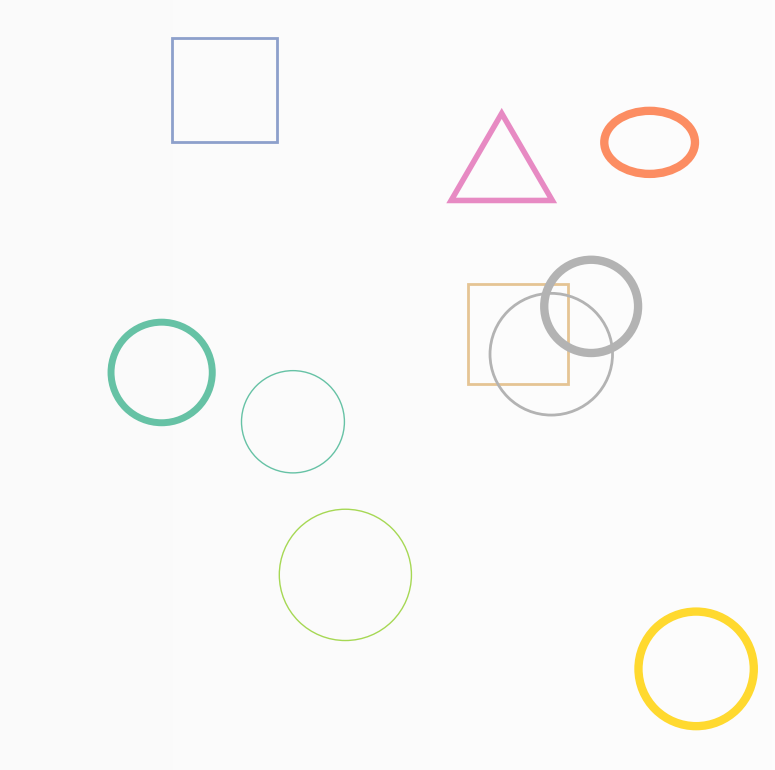[{"shape": "circle", "thickness": 0.5, "radius": 0.33, "center": [0.378, 0.452]}, {"shape": "circle", "thickness": 2.5, "radius": 0.33, "center": [0.209, 0.516]}, {"shape": "oval", "thickness": 3, "radius": 0.29, "center": [0.838, 0.815]}, {"shape": "square", "thickness": 1, "radius": 0.34, "center": [0.289, 0.883]}, {"shape": "triangle", "thickness": 2, "radius": 0.38, "center": [0.647, 0.777]}, {"shape": "circle", "thickness": 0.5, "radius": 0.43, "center": [0.446, 0.253]}, {"shape": "circle", "thickness": 3, "radius": 0.37, "center": [0.898, 0.131]}, {"shape": "square", "thickness": 1, "radius": 0.32, "center": [0.668, 0.566]}, {"shape": "circle", "thickness": 3, "radius": 0.3, "center": [0.763, 0.602]}, {"shape": "circle", "thickness": 1, "radius": 0.4, "center": [0.711, 0.54]}]